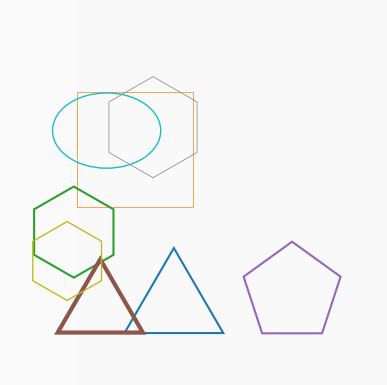[{"shape": "triangle", "thickness": 1.5, "radius": 0.74, "center": [0.449, 0.209]}, {"shape": "square", "thickness": 0.5, "radius": 0.75, "center": [0.348, 0.612]}, {"shape": "hexagon", "thickness": 1.5, "radius": 0.59, "center": [0.19, 0.397]}, {"shape": "pentagon", "thickness": 1.5, "radius": 0.66, "center": [0.754, 0.241]}, {"shape": "triangle", "thickness": 3, "radius": 0.63, "center": [0.259, 0.2]}, {"shape": "hexagon", "thickness": 0.5, "radius": 0.66, "center": [0.395, 0.67]}, {"shape": "hexagon", "thickness": 1, "radius": 0.51, "center": [0.173, 0.322]}, {"shape": "oval", "thickness": 1, "radius": 0.7, "center": [0.275, 0.661]}]